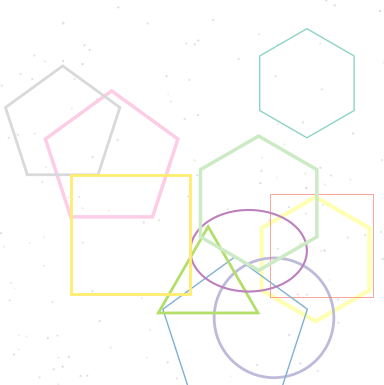[{"shape": "hexagon", "thickness": 1, "radius": 0.71, "center": [0.797, 0.784]}, {"shape": "hexagon", "thickness": 3, "radius": 0.81, "center": [0.82, 0.327]}, {"shape": "circle", "thickness": 2, "radius": 0.78, "center": [0.712, 0.174]}, {"shape": "square", "thickness": 0.5, "radius": 0.67, "center": [0.835, 0.363]}, {"shape": "pentagon", "thickness": 1, "radius": 0.99, "center": [0.611, 0.136]}, {"shape": "triangle", "thickness": 2, "radius": 0.75, "center": [0.541, 0.262]}, {"shape": "pentagon", "thickness": 2.5, "radius": 0.9, "center": [0.29, 0.583]}, {"shape": "pentagon", "thickness": 2, "radius": 0.78, "center": [0.163, 0.673]}, {"shape": "oval", "thickness": 1.5, "radius": 0.76, "center": [0.646, 0.349]}, {"shape": "hexagon", "thickness": 2.5, "radius": 0.87, "center": [0.672, 0.472]}, {"shape": "square", "thickness": 2, "radius": 0.77, "center": [0.34, 0.39]}]